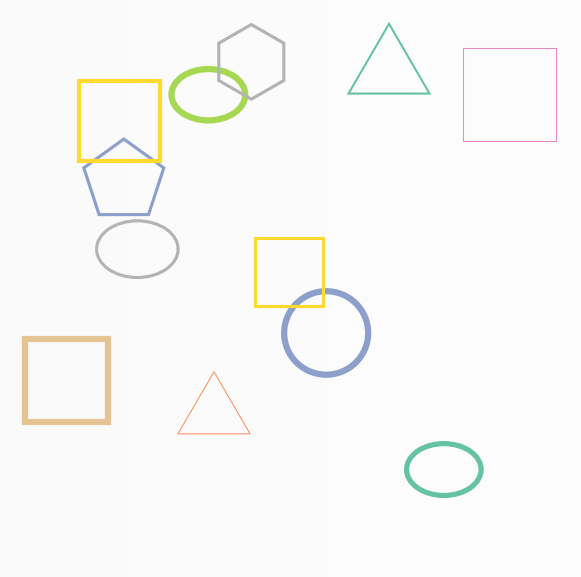[{"shape": "oval", "thickness": 2.5, "radius": 0.32, "center": [0.764, 0.186]}, {"shape": "triangle", "thickness": 1, "radius": 0.4, "center": [0.669, 0.877]}, {"shape": "triangle", "thickness": 0.5, "radius": 0.36, "center": [0.368, 0.284]}, {"shape": "pentagon", "thickness": 1.5, "radius": 0.36, "center": [0.213, 0.686]}, {"shape": "circle", "thickness": 3, "radius": 0.36, "center": [0.561, 0.423]}, {"shape": "square", "thickness": 0.5, "radius": 0.4, "center": [0.877, 0.835]}, {"shape": "oval", "thickness": 3, "radius": 0.32, "center": [0.358, 0.835]}, {"shape": "square", "thickness": 2, "radius": 0.35, "center": [0.206, 0.79]}, {"shape": "square", "thickness": 1.5, "radius": 0.29, "center": [0.497, 0.528]}, {"shape": "square", "thickness": 3, "radius": 0.36, "center": [0.114, 0.34]}, {"shape": "oval", "thickness": 1.5, "radius": 0.35, "center": [0.236, 0.568]}, {"shape": "hexagon", "thickness": 1.5, "radius": 0.32, "center": [0.432, 0.892]}]